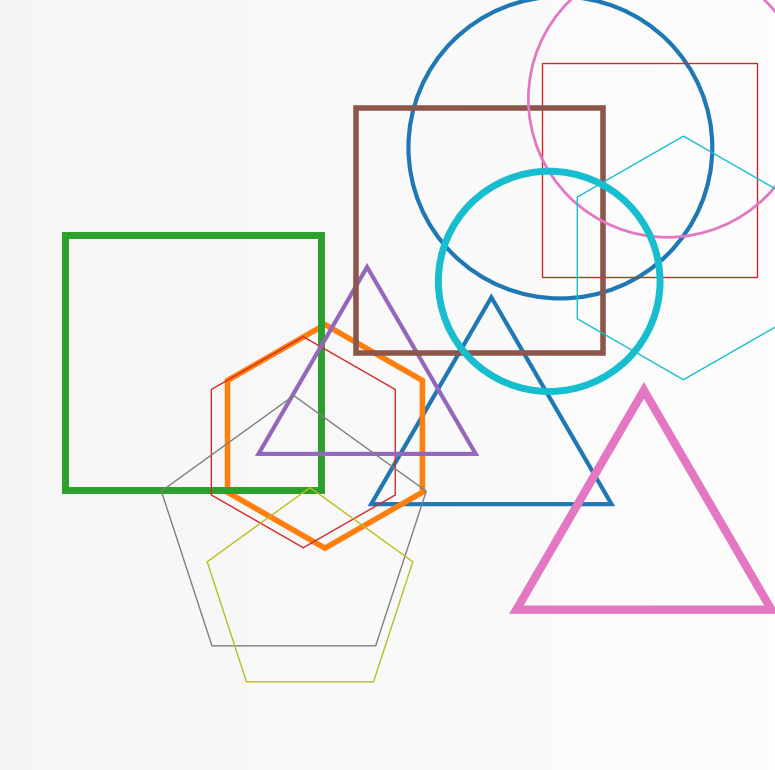[{"shape": "triangle", "thickness": 1.5, "radius": 0.9, "center": [0.634, 0.435]}, {"shape": "circle", "thickness": 1.5, "radius": 0.98, "center": [0.723, 0.808]}, {"shape": "hexagon", "thickness": 2, "radius": 0.73, "center": [0.419, 0.433]}, {"shape": "square", "thickness": 2.5, "radius": 0.83, "center": [0.249, 0.529]}, {"shape": "square", "thickness": 0.5, "radius": 0.69, "center": [0.838, 0.779]}, {"shape": "hexagon", "thickness": 0.5, "radius": 0.69, "center": [0.391, 0.426]}, {"shape": "triangle", "thickness": 1.5, "radius": 0.81, "center": [0.474, 0.491]}, {"shape": "square", "thickness": 2, "radius": 0.8, "center": [0.618, 0.7]}, {"shape": "triangle", "thickness": 3, "radius": 0.95, "center": [0.831, 0.303]}, {"shape": "circle", "thickness": 1, "radius": 0.9, "center": [0.861, 0.871]}, {"shape": "pentagon", "thickness": 0.5, "radius": 0.9, "center": [0.379, 0.307]}, {"shape": "pentagon", "thickness": 0.5, "radius": 0.7, "center": [0.4, 0.227]}, {"shape": "hexagon", "thickness": 0.5, "radius": 0.79, "center": [0.882, 0.665]}, {"shape": "circle", "thickness": 2.5, "radius": 0.72, "center": [0.709, 0.635]}]